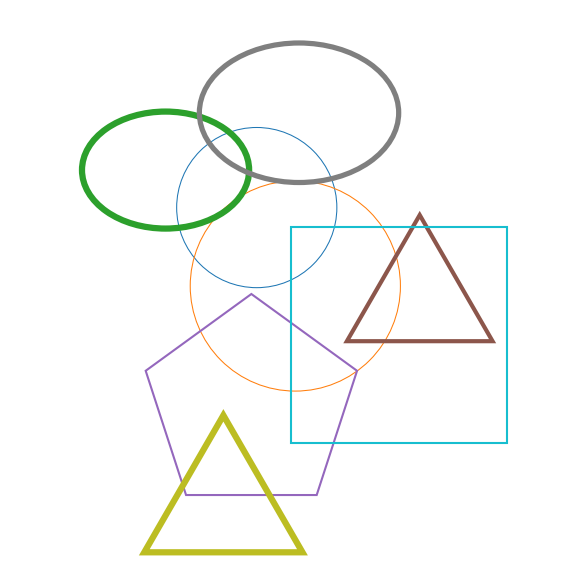[{"shape": "circle", "thickness": 0.5, "radius": 0.69, "center": [0.445, 0.64]}, {"shape": "circle", "thickness": 0.5, "radius": 0.91, "center": [0.511, 0.504]}, {"shape": "oval", "thickness": 3, "radius": 0.72, "center": [0.287, 0.705]}, {"shape": "pentagon", "thickness": 1, "radius": 0.96, "center": [0.435, 0.298]}, {"shape": "triangle", "thickness": 2, "radius": 0.73, "center": [0.727, 0.481]}, {"shape": "oval", "thickness": 2.5, "radius": 0.86, "center": [0.518, 0.804]}, {"shape": "triangle", "thickness": 3, "radius": 0.79, "center": [0.387, 0.122]}, {"shape": "square", "thickness": 1, "radius": 0.94, "center": [0.691, 0.42]}]